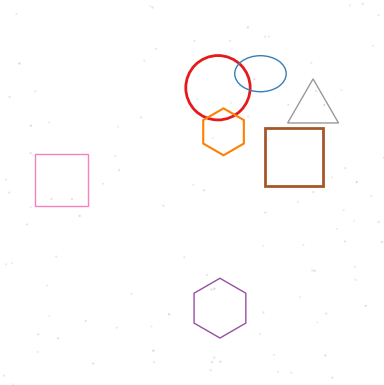[{"shape": "circle", "thickness": 2, "radius": 0.42, "center": [0.566, 0.772]}, {"shape": "oval", "thickness": 1, "radius": 0.33, "center": [0.677, 0.809]}, {"shape": "hexagon", "thickness": 1, "radius": 0.39, "center": [0.571, 0.2]}, {"shape": "hexagon", "thickness": 1.5, "radius": 0.3, "center": [0.581, 0.658]}, {"shape": "square", "thickness": 2, "radius": 0.38, "center": [0.763, 0.592]}, {"shape": "square", "thickness": 1, "radius": 0.34, "center": [0.159, 0.533]}, {"shape": "triangle", "thickness": 1, "radius": 0.38, "center": [0.813, 0.719]}]